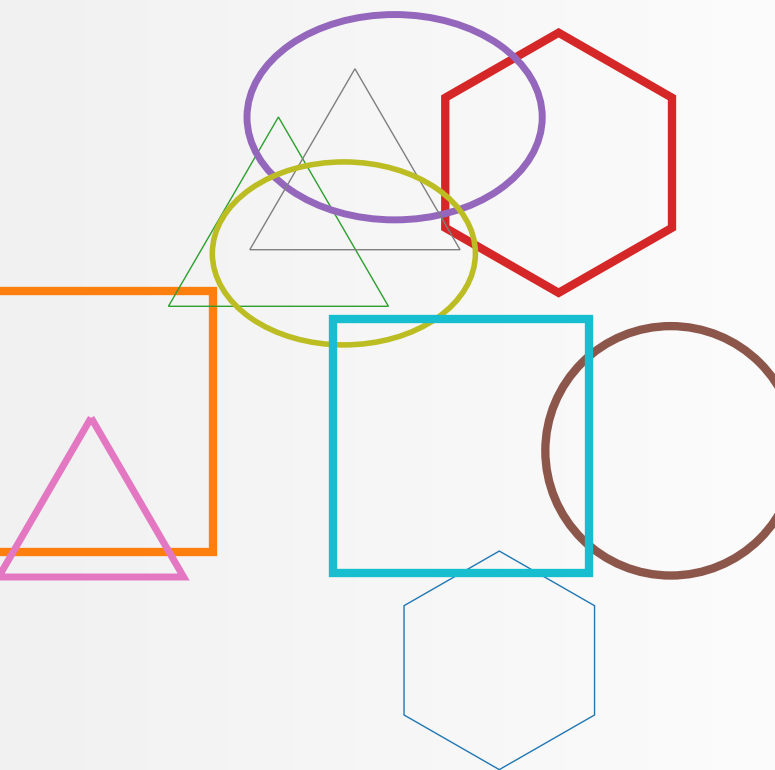[{"shape": "hexagon", "thickness": 0.5, "radius": 0.71, "center": [0.644, 0.142]}, {"shape": "square", "thickness": 3, "radius": 0.85, "center": [0.105, 0.453]}, {"shape": "triangle", "thickness": 0.5, "radius": 0.82, "center": [0.359, 0.684]}, {"shape": "hexagon", "thickness": 3, "radius": 0.84, "center": [0.721, 0.789]}, {"shape": "oval", "thickness": 2.5, "radius": 0.95, "center": [0.509, 0.848]}, {"shape": "circle", "thickness": 3, "radius": 0.81, "center": [0.866, 0.415]}, {"shape": "triangle", "thickness": 2.5, "radius": 0.69, "center": [0.118, 0.32]}, {"shape": "triangle", "thickness": 0.5, "radius": 0.78, "center": [0.458, 0.754]}, {"shape": "oval", "thickness": 2, "radius": 0.85, "center": [0.444, 0.671]}, {"shape": "square", "thickness": 3, "radius": 0.82, "center": [0.595, 0.421]}]